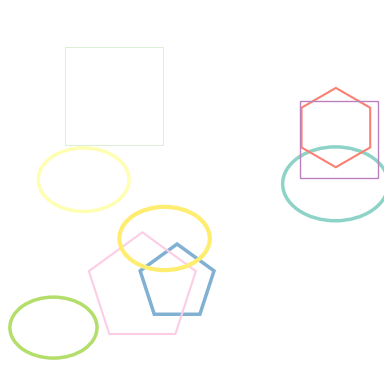[{"shape": "oval", "thickness": 2.5, "radius": 0.69, "center": [0.871, 0.523]}, {"shape": "oval", "thickness": 2.5, "radius": 0.59, "center": [0.217, 0.533]}, {"shape": "hexagon", "thickness": 1.5, "radius": 0.52, "center": [0.872, 0.669]}, {"shape": "pentagon", "thickness": 2.5, "radius": 0.5, "center": [0.46, 0.265]}, {"shape": "oval", "thickness": 2.5, "radius": 0.57, "center": [0.139, 0.149]}, {"shape": "pentagon", "thickness": 1.5, "radius": 0.73, "center": [0.37, 0.251]}, {"shape": "square", "thickness": 1, "radius": 0.51, "center": [0.88, 0.638]}, {"shape": "square", "thickness": 0.5, "radius": 0.64, "center": [0.295, 0.75]}, {"shape": "oval", "thickness": 3, "radius": 0.59, "center": [0.427, 0.381]}]